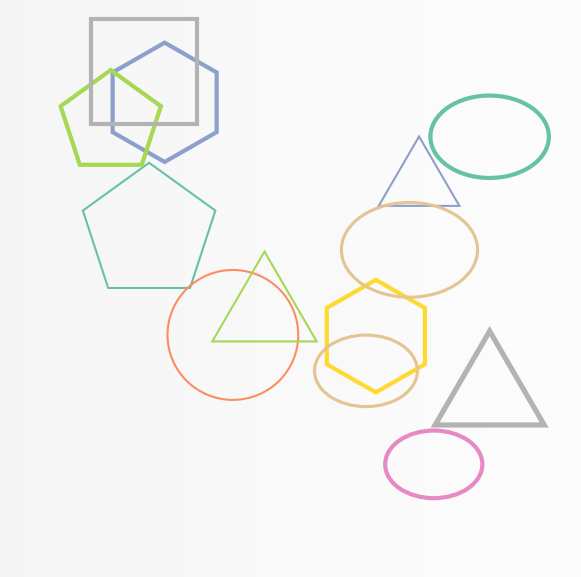[{"shape": "oval", "thickness": 2, "radius": 0.51, "center": [0.842, 0.762]}, {"shape": "pentagon", "thickness": 1, "radius": 0.6, "center": [0.257, 0.597]}, {"shape": "circle", "thickness": 1, "radius": 0.56, "center": [0.401, 0.419]}, {"shape": "hexagon", "thickness": 2, "radius": 0.52, "center": [0.283, 0.822]}, {"shape": "triangle", "thickness": 1, "radius": 0.4, "center": [0.721, 0.683]}, {"shape": "oval", "thickness": 2, "radius": 0.42, "center": [0.746, 0.195]}, {"shape": "pentagon", "thickness": 2, "radius": 0.45, "center": [0.191, 0.787]}, {"shape": "triangle", "thickness": 1, "radius": 0.52, "center": [0.455, 0.46]}, {"shape": "hexagon", "thickness": 2, "radius": 0.49, "center": [0.647, 0.417]}, {"shape": "oval", "thickness": 1.5, "radius": 0.59, "center": [0.704, 0.566]}, {"shape": "oval", "thickness": 1.5, "radius": 0.44, "center": [0.63, 0.357]}, {"shape": "triangle", "thickness": 2.5, "radius": 0.54, "center": [0.842, 0.317]}, {"shape": "square", "thickness": 2, "radius": 0.45, "center": [0.248, 0.875]}]